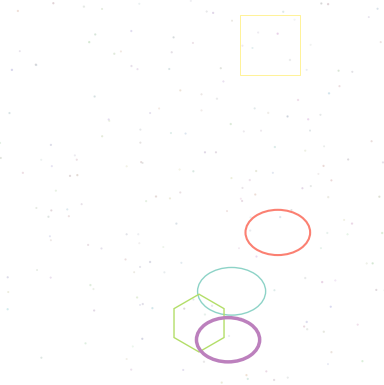[{"shape": "oval", "thickness": 1, "radius": 0.44, "center": [0.602, 0.243]}, {"shape": "oval", "thickness": 1.5, "radius": 0.42, "center": [0.722, 0.396]}, {"shape": "hexagon", "thickness": 1, "radius": 0.38, "center": [0.517, 0.161]}, {"shape": "oval", "thickness": 2.5, "radius": 0.41, "center": [0.592, 0.118]}, {"shape": "square", "thickness": 0.5, "radius": 0.39, "center": [0.702, 0.884]}]